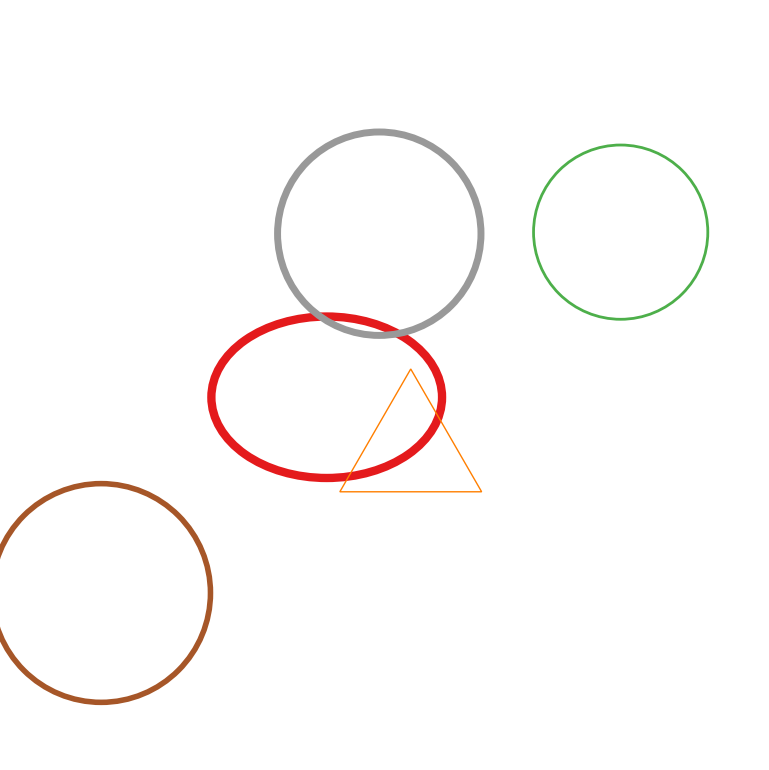[{"shape": "oval", "thickness": 3, "radius": 0.75, "center": [0.424, 0.484]}, {"shape": "circle", "thickness": 1, "radius": 0.57, "center": [0.806, 0.699]}, {"shape": "triangle", "thickness": 0.5, "radius": 0.53, "center": [0.533, 0.414]}, {"shape": "circle", "thickness": 2, "radius": 0.71, "center": [0.131, 0.23]}, {"shape": "circle", "thickness": 2.5, "radius": 0.66, "center": [0.493, 0.696]}]